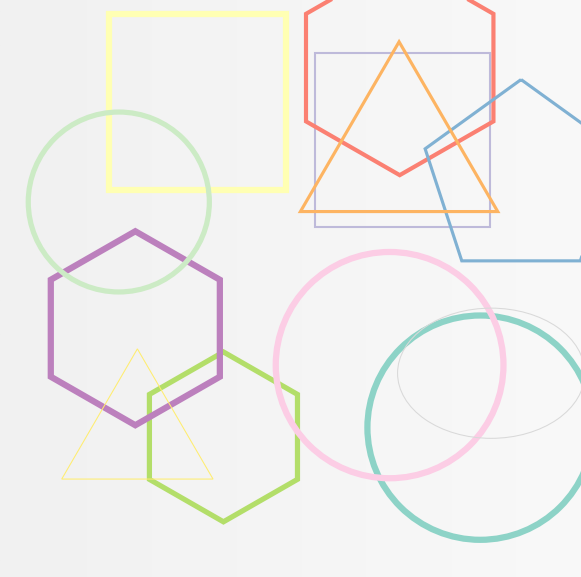[{"shape": "circle", "thickness": 3, "radius": 0.97, "center": [0.826, 0.259]}, {"shape": "square", "thickness": 3, "radius": 0.76, "center": [0.34, 0.823]}, {"shape": "square", "thickness": 1, "radius": 0.75, "center": [0.693, 0.757]}, {"shape": "hexagon", "thickness": 2, "radius": 0.93, "center": [0.688, 0.882]}, {"shape": "pentagon", "thickness": 1.5, "radius": 0.87, "center": [0.896, 0.688]}, {"shape": "triangle", "thickness": 1.5, "radius": 0.98, "center": [0.687, 0.731]}, {"shape": "hexagon", "thickness": 2.5, "radius": 0.74, "center": [0.384, 0.243]}, {"shape": "circle", "thickness": 3, "radius": 0.98, "center": [0.67, 0.367]}, {"shape": "oval", "thickness": 0.5, "radius": 0.81, "center": [0.845, 0.353]}, {"shape": "hexagon", "thickness": 3, "radius": 0.84, "center": [0.233, 0.431]}, {"shape": "circle", "thickness": 2.5, "radius": 0.78, "center": [0.204, 0.649]}, {"shape": "triangle", "thickness": 0.5, "radius": 0.75, "center": [0.236, 0.245]}]